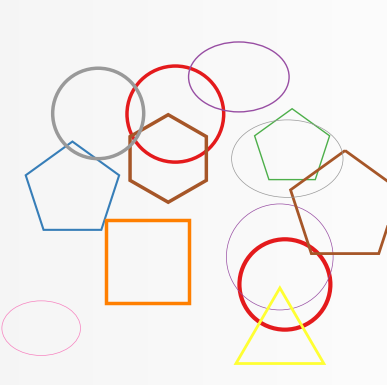[{"shape": "circle", "thickness": 2.5, "radius": 0.62, "center": [0.452, 0.704]}, {"shape": "circle", "thickness": 3, "radius": 0.59, "center": [0.735, 0.261]}, {"shape": "pentagon", "thickness": 1.5, "radius": 0.63, "center": [0.187, 0.506]}, {"shape": "pentagon", "thickness": 1, "radius": 0.51, "center": [0.754, 0.616]}, {"shape": "oval", "thickness": 1, "radius": 0.65, "center": [0.616, 0.8]}, {"shape": "circle", "thickness": 0.5, "radius": 0.69, "center": [0.722, 0.333]}, {"shape": "square", "thickness": 2.5, "radius": 0.54, "center": [0.382, 0.321]}, {"shape": "triangle", "thickness": 2, "radius": 0.65, "center": [0.722, 0.121]}, {"shape": "hexagon", "thickness": 2.5, "radius": 0.57, "center": [0.434, 0.588]}, {"shape": "pentagon", "thickness": 2, "radius": 0.74, "center": [0.89, 0.461]}, {"shape": "oval", "thickness": 0.5, "radius": 0.51, "center": [0.106, 0.148]}, {"shape": "oval", "thickness": 0.5, "radius": 0.72, "center": [0.741, 0.588]}, {"shape": "circle", "thickness": 2.5, "radius": 0.59, "center": [0.253, 0.705]}]